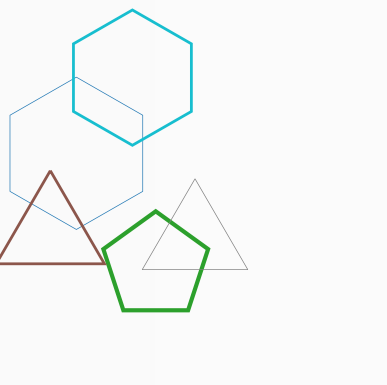[{"shape": "hexagon", "thickness": 0.5, "radius": 0.99, "center": [0.197, 0.602]}, {"shape": "pentagon", "thickness": 3, "radius": 0.71, "center": [0.402, 0.309]}, {"shape": "triangle", "thickness": 2, "radius": 0.81, "center": [0.13, 0.395]}, {"shape": "triangle", "thickness": 0.5, "radius": 0.79, "center": [0.503, 0.378]}, {"shape": "hexagon", "thickness": 2, "radius": 0.88, "center": [0.342, 0.798]}]